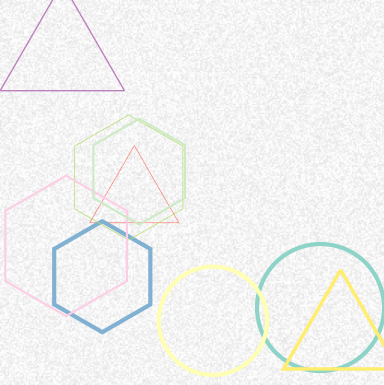[{"shape": "circle", "thickness": 3, "radius": 0.83, "center": [0.833, 0.201]}, {"shape": "circle", "thickness": 3, "radius": 0.7, "center": [0.553, 0.167]}, {"shape": "triangle", "thickness": 0.5, "radius": 0.67, "center": [0.349, 0.488]}, {"shape": "hexagon", "thickness": 3, "radius": 0.72, "center": [0.266, 0.281]}, {"shape": "hexagon", "thickness": 0.5, "radius": 0.81, "center": [0.334, 0.539]}, {"shape": "hexagon", "thickness": 1.5, "radius": 0.91, "center": [0.172, 0.361]}, {"shape": "triangle", "thickness": 1, "radius": 0.93, "center": [0.162, 0.858]}, {"shape": "hexagon", "thickness": 1.5, "radius": 0.69, "center": [0.361, 0.554]}, {"shape": "triangle", "thickness": 2.5, "radius": 0.86, "center": [0.885, 0.127]}]